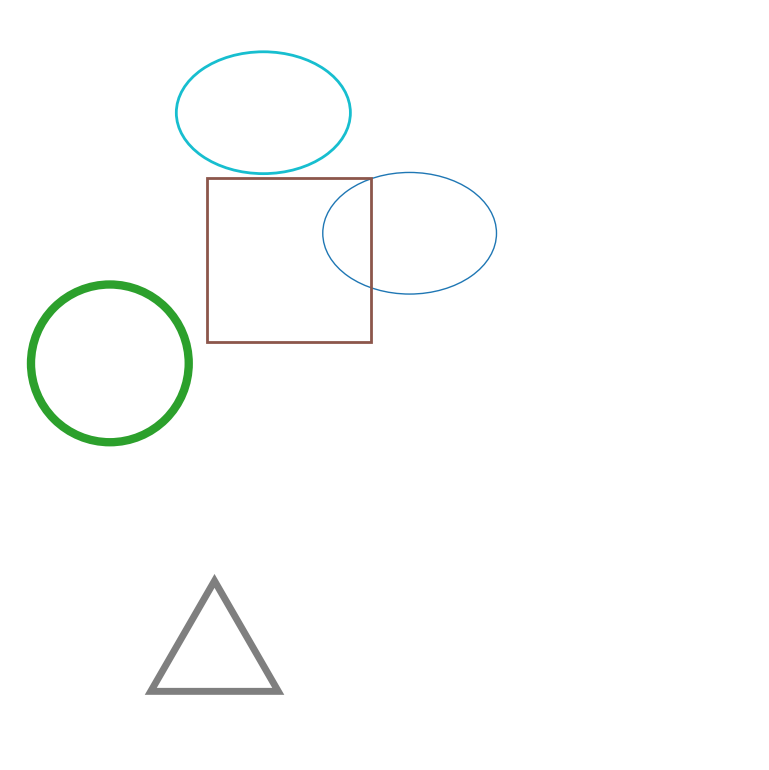[{"shape": "oval", "thickness": 0.5, "radius": 0.56, "center": [0.532, 0.697]}, {"shape": "circle", "thickness": 3, "radius": 0.51, "center": [0.143, 0.528]}, {"shape": "square", "thickness": 1, "radius": 0.53, "center": [0.375, 0.662]}, {"shape": "triangle", "thickness": 2.5, "radius": 0.48, "center": [0.279, 0.15]}, {"shape": "oval", "thickness": 1, "radius": 0.57, "center": [0.342, 0.854]}]